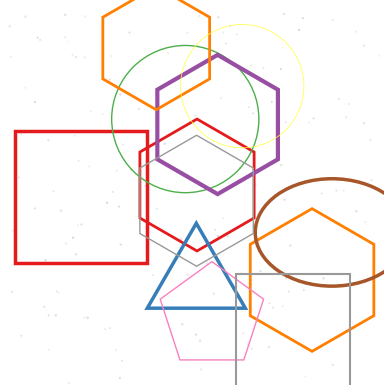[{"shape": "square", "thickness": 2.5, "radius": 0.86, "center": [0.21, 0.489]}, {"shape": "hexagon", "thickness": 2, "radius": 0.86, "center": [0.512, 0.519]}, {"shape": "triangle", "thickness": 2.5, "radius": 0.74, "center": [0.51, 0.273]}, {"shape": "circle", "thickness": 1, "radius": 0.96, "center": [0.481, 0.691]}, {"shape": "hexagon", "thickness": 3, "radius": 0.9, "center": [0.565, 0.677]}, {"shape": "hexagon", "thickness": 2, "radius": 0.8, "center": [0.406, 0.875]}, {"shape": "hexagon", "thickness": 2, "radius": 0.93, "center": [0.811, 0.273]}, {"shape": "circle", "thickness": 0.5, "radius": 0.8, "center": [0.629, 0.776]}, {"shape": "oval", "thickness": 2.5, "radius": 1.0, "center": [0.862, 0.396]}, {"shape": "pentagon", "thickness": 1, "radius": 0.71, "center": [0.55, 0.179]}, {"shape": "square", "thickness": 1.5, "radius": 0.74, "center": [0.761, 0.141]}, {"shape": "hexagon", "thickness": 1, "radius": 0.85, "center": [0.511, 0.479]}]